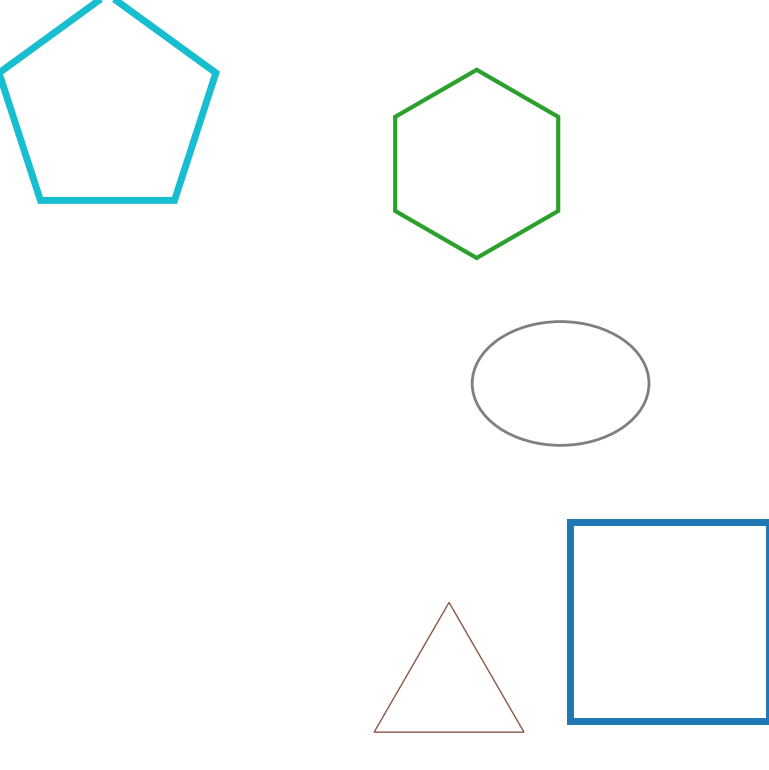[{"shape": "square", "thickness": 2.5, "radius": 0.65, "center": [0.87, 0.193]}, {"shape": "hexagon", "thickness": 1.5, "radius": 0.61, "center": [0.619, 0.787]}, {"shape": "triangle", "thickness": 0.5, "radius": 0.56, "center": [0.583, 0.105]}, {"shape": "oval", "thickness": 1, "radius": 0.57, "center": [0.728, 0.502]}, {"shape": "pentagon", "thickness": 2.5, "radius": 0.74, "center": [0.14, 0.86]}]